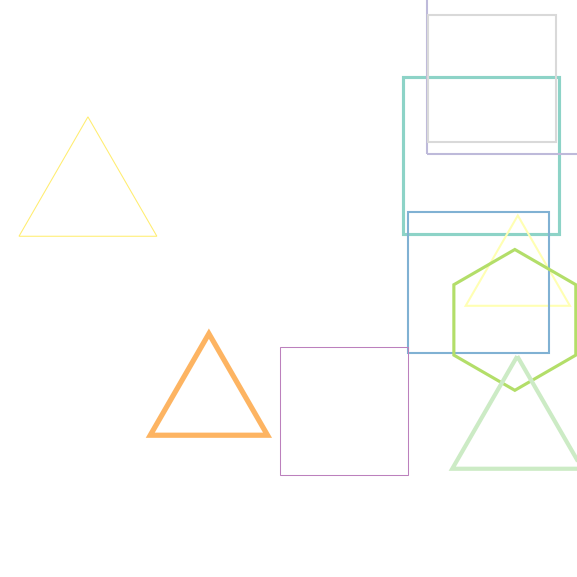[{"shape": "square", "thickness": 1.5, "radius": 0.68, "center": [0.833, 0.73]}, {"shape": "triangle", "thickness": 1, "radius": 0.52, "center": [0.897, 0.522]}, {"shape": "square", "thickness": 1, "radius": 0.73, "center": [0.886, 0.879]}, {"shape": "square", "thickness": 1, "radius": 0.61, "center": [0.828, 0.51]}, {"shape": "triangle", "thickness": 2.5, "radius": 0.59, "center": [0.362, 0.304]}, {"shape": "hexagon", "thickness": 1.5, "radius": 0.61, "center": [0.891, 0.445]}, {"shape": "square", "thickness": 1, "radius": 0.55, "center": [0.852, 0.863]}, {"shape": "square", "thickness": 0.5, "radius": 0.56, "center": [0.596, 0.288]}, {"shape": "triangle", "thickness": 2, "radius": 0.65, "center": [0.896, 0.252]}, {"shape": "triangle", "thickness": 0.5, "radius": 0.69, "center": [0.152, 0.659]}]